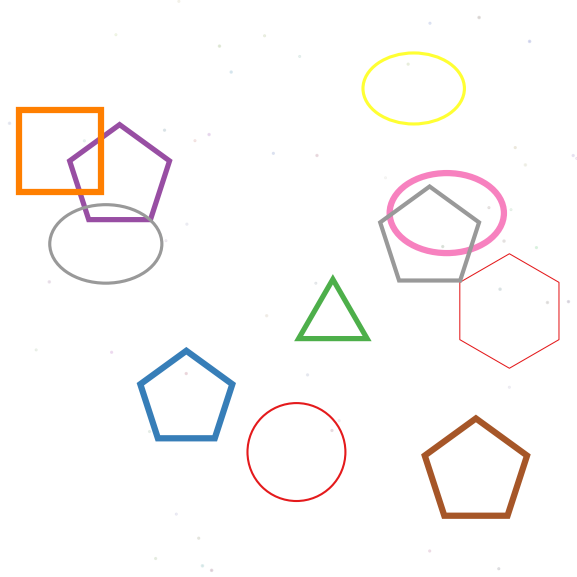[{"shape": "hexagon", "thickness": 0.5, "radius": 0.5, "center": [0.882, 0.461]}, {"shape": "circle", "thickness": 1, "radius": 0.42, "center": [0.513, 0.216]}, {"shape": "pentagon", "thickness": 3, "radius": 0.42, "center": [0.323, 0.308]}, {"shape": "triangle", "thickness": 2.5, "radius": 0.34, "center": [0.576, 0.447]}, {"shape": "pentagon", "thickness": 2.5, "radius": 0.45, "center": [0.207, 0.692]}, {"shape": "square", "thickness": 3, "radius": 0.35, "center": [0.104, 0.738]}, {"shape": "oval", "thickness": 1.5, "radius": 0.44, "center": [0.716, 0.846]}, {"shape": "pentagon", "thickness": 3, "radius": 0.47, "center": [0.824, 0.181]}, {"shape": "oval", "thickness": 3, "radius": 0.49, "center": [0.774, 0.63]}, {"shape": "oval", "thickness": 1.5, "radius": 0.49, "center": [0.183, 0.577]}, {"shape": "pentagon", "thickness": 2, "radius": 0.45, "center": [0.744, 0.586]}]